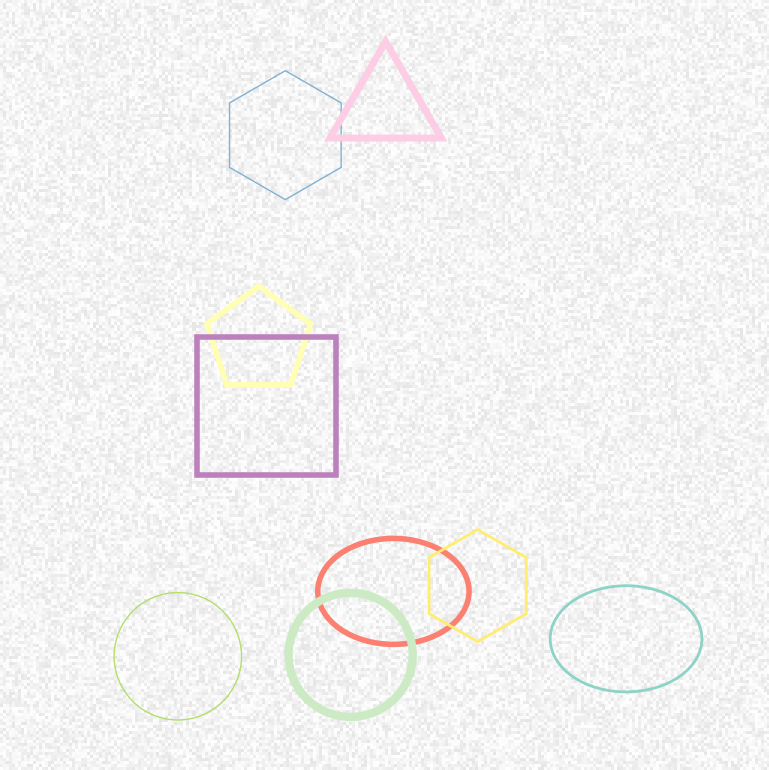[{"shape": "oval", "thickness": 1, "radius": 0.49, "center": [0.813, 0.17]}, {"shape": "pentagon", "thickness": 2, "radius": 0.35, "center": [0.336, 0.557]}, {"shape": "oval", "thickness": 2, "radius": 0.49, "center": [0.511, 0.232]}, {"shape": "hexagon", "thickness": 0.5, "radius": 0.42, "center": [0.371, 0.824]}, {"shape": "circle", "thickness": 0.5, "radius": 0.41, "center": [0.231, 0.148]}, {"shape": "triangle", "thickness": 2.5, "radius": 0.42, "center": [0.501, 0.862]}, {"shape": "square", "thickness": 2, "radius": 0.45, "center": [0.346, 0.472]}, {"shape": "circle", "thickness": 3, "radius": 0.4, "center": [0.455, 0.15]}, {"shape": "hexagon", "thickness": 1, "radius": 0.36, "center": [0.62, 0.239]}]